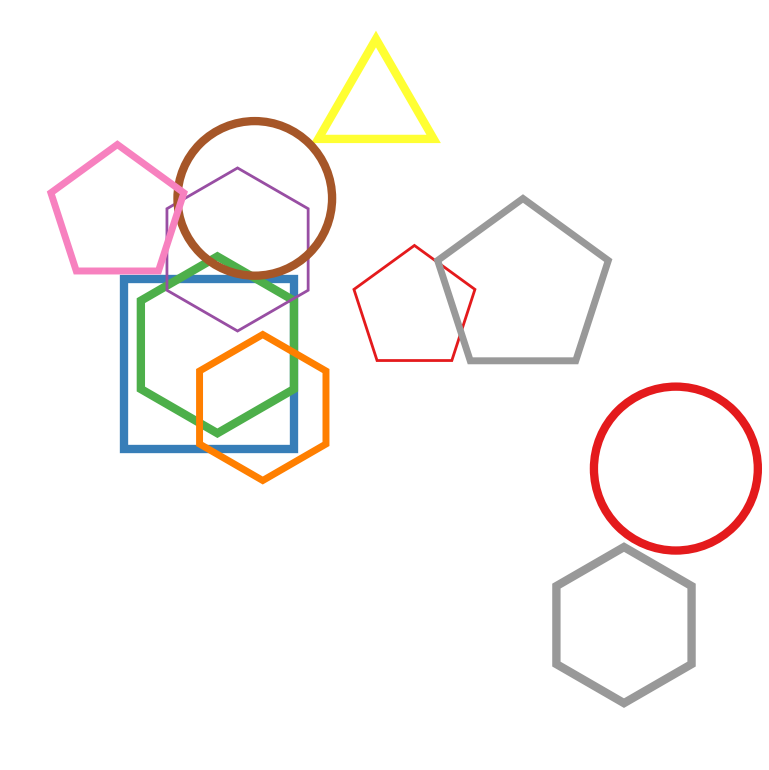[{"shape": "circle", "thickness": 3, "radius": 0.53, "center": [0.878, 0.391]}, {"shape": "pentagon", "thickness": 1, "radius": 0.41, "center": [0.538, 0.599]}, {"shape": "square", "thickness": 3, "radius": 0.55, "center": [0.271, 0.527]}, {"shape": "hexagon", "thickness": 3, "radius": 0.57, "center": [0.282, 0.552]}, {"shape": "hexagon", "thickness": 1, "radius": 0.53, "center": [0.309, 0.676]}, {"shape": "hexagon", "thickness": 2.5, "radius": 0.47, "center": [0.341, 0.471]}, {"shape": "triangle", "thickness": 3, "radius": 0.43, "center": [0.488, 0.863]}, {"shape": "circle", "thickness": 3, "radius": 0.5, "center": [0.331, 0.742]}, {"shape": "pentagon", "thickness": 2.5, "radius": 0.45, "center": [0.152, 0.722]}, {"shape": "hexagon", "thickness": 3, "radius": 0.51, "center": [0.81, 0.188]}, {"shape": "pentagon", "thickness": 2.5, "radius": 0.58, "center": [0.679, 0.626]}]